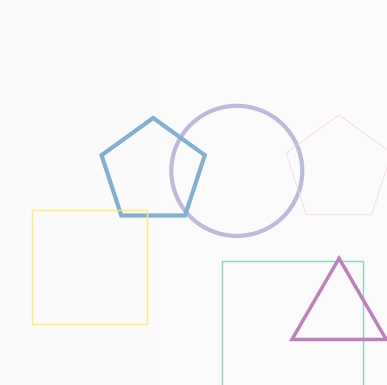[{"shape": "square", "thickness": 1, "radius": 0.91, "center": [0.754, 0.14]}, {"shape": "circle", "thickness": 3, "radius": 0.84, "center": [0.611, 0.556]}, {"shape": "pentagon", "thickness": 3, "radius": 0.7, "center": [0.395, 0.554]}, {"shape": "pentagon", "thickness": 0.5, "radius": 0.72, "center": [0.875, 0.558]}, {"shape": "triangle", "thickness": 2.5, "radius": 0.7, "center": [0.875, 0.188]}, {"shape": "square", "thickness": 1, "radius": 0.74, "center": [0.231, 0.306]}]